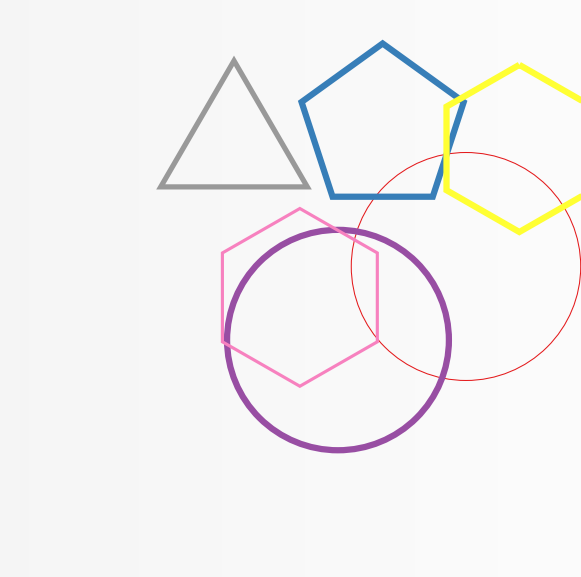[{"shape": "circle", "thickness": 0.5, "radius": 0.99, "center": [0.802, 0.538]}, {"shape": "pentagon", "thickness": 3, "radius": 0.73, "center": [0.658, 0.777]}, {"shape": "circle", "thickness": 3, "radius": 0.95, "center": [0.581, 0.41]}, {"shape": "hexagon", "thickness": 3, "radius": 0.72, "center": [0.894, 0.742]}, {"shape": "hexagon", "thickness": 1.5, "radius": 0.77, "center": [0.516, 0.484]}, {"shape": "triangle", "thickness": 2.5, "radius": 0.73, "center": [0.403, 0.748]}]